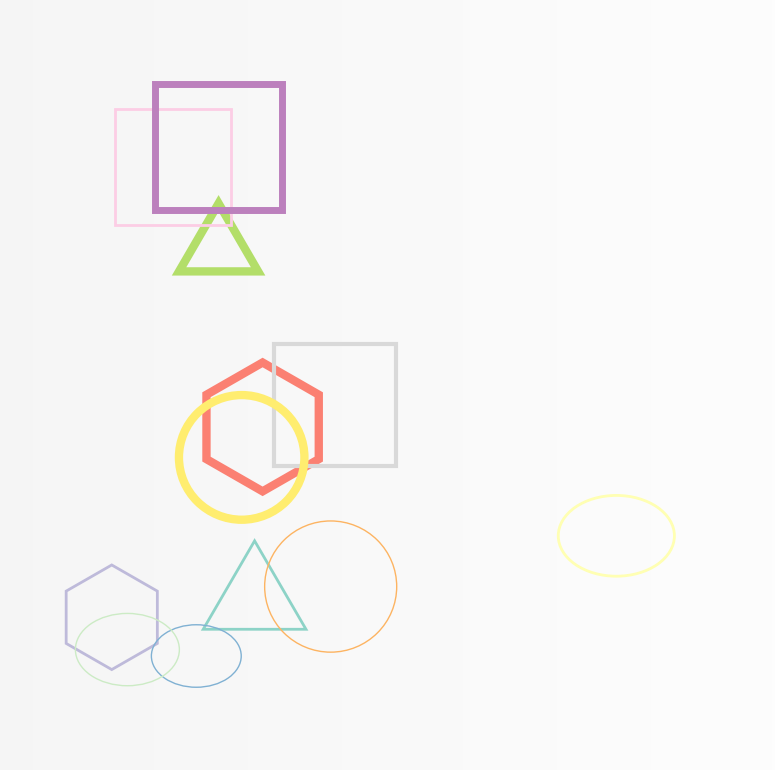[{"shape": "triangle", "thickness": 1, "radius": 0.38, "center": [0.329, 0.221]}, {"shape": "oval", "thickness": 1, "radius": 0.37, "center": [0.795, 0.304]}, {"shape": "hexagon", "thickness": 1, "radius": 0.34, "center": [0.144, 0.198]}, {"shape": "hexagon", "thickness": 3, "radius": 0.42, "center": [0.339, 0.446]}, {"shape": "oval", "thickness": 0.5, "radius": 0.29, "center": [0.253, 0.148]}, {"shape": "circle", "thickness": 0.5, "radius": 0.43, "center": [0.427, 0.238]}, {"shape": "triangle", "thickness": 3, "radius": 0.29, "center": [0.282, 0.677]}, {"shape": "square", "thickness": 1, "radius": 0.38, "center": [0.223, 0.784]}, {"shape": "square", "thickness": 1.5, "radius": 0.4, "center": [0.432, 0.474]}, {"shape": "square", "thickness": 2.5, "radius": 0.41, "center": [0.282, 0.81]}, {"shape": "oval", "thickness": 0.5, "radius": 0.34, "center": [0.164, 0.156]}, {"shape": "circle", "thickness": 3, "radius": 0.4, "center": [0.312, 0.406]}]